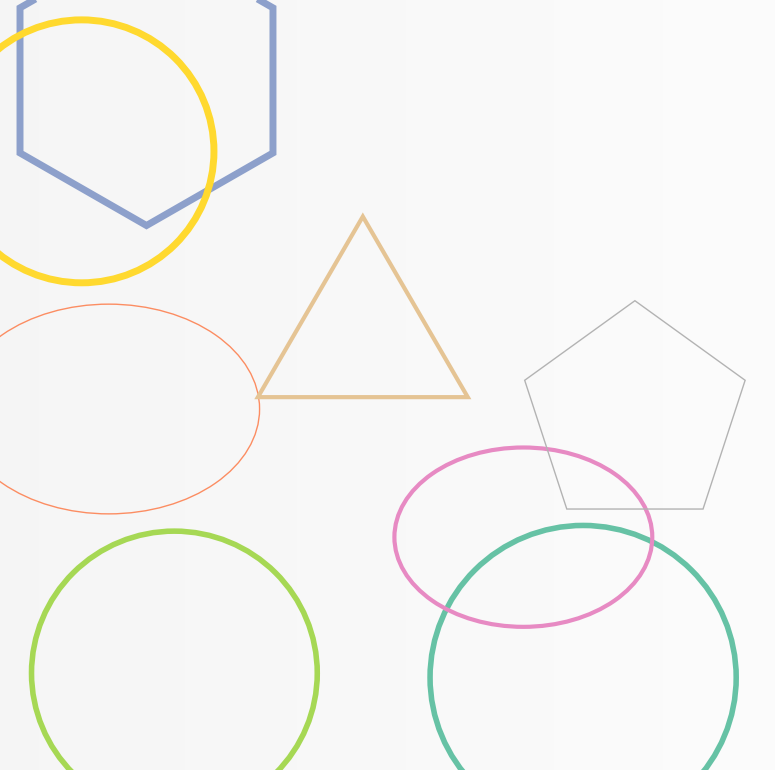[{"shape": "circle", "thickness": 2, "radius": 0.99, "center": [0.752, 0.12]}, {"shape": "oval", "thickness": 0.5, "radius": 0.97, "center": [0.14, 0.469]}, {"shape": "hexagon", "thickness": 2.5, "radius": 0.94, "center": [0.189, 0.896]}, {"shape": "oval", "thickness": 1.5, "radius": 0.83, "center": [0.675, 0.302]}, {"shape": "circle", "thickness": 2, "radius": 0.92, "center": [0.225, 0.126]}, {"shape": "circle", "thickness": 2.5, "radius": 0.85, "center": [0.105, 0.803]}, {"shape": "triangle", "thickness": 1.5, "radius": 0.78, "center": [0.468, 0.562]}, {"shape": "pentagon", "thickness": 0.5, "radius": 0.75, "center": [0.819, 0.46]}]